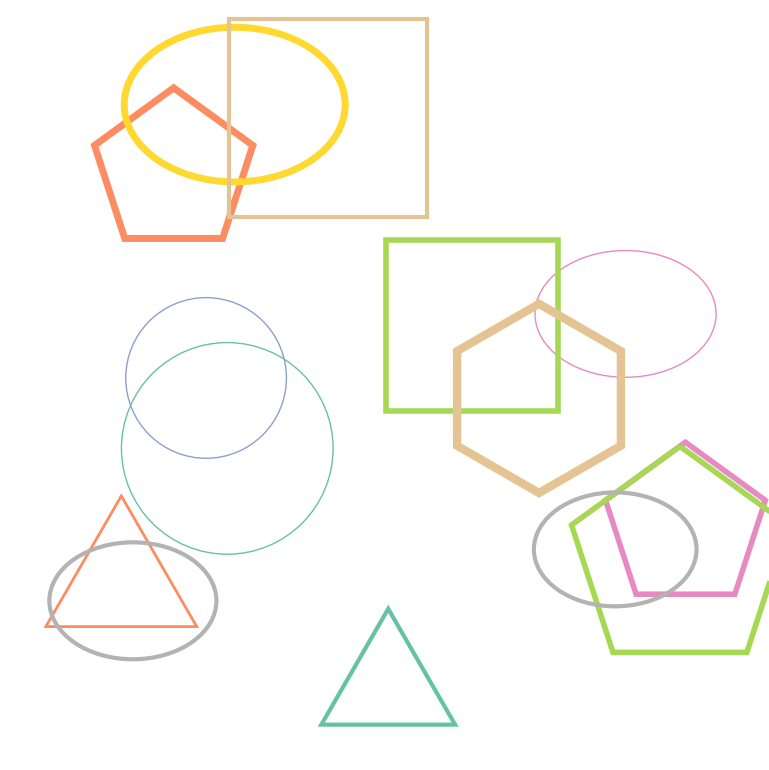[{"shape": "circle", "thickness": 0.5, "radius": 0.69, "center": [0.295, 0.418]}, {"shape": "triangle", "thickness": 1.5, "radius": 0.5, "center": [0.504, 0.109]}, {"shape": "triangle", "thickness": 1, "radius": 0.57, "center": [0.158, 0.243]}, {"shape": "pentagon", "thickness": 2.5, "radius": 0.54, "center": [0.226, 0.778]}, {"shape": "circle", "thickness": 0.5, "radius": 0.52, "center": [0.268, 0.509]}, {"shape": "pentagon", "thickness": 2, "radius": 0.55, "center": [0.89, 0.317]}, {"shape": "oval", "thickness": 0.5, "radius": 0.59, "center": [0.812, 0.592]}, {"shape": "pentagon", "thickness": 2, "radius": 0.74, "center": [0.883, 0.272]}, {"shape": "square", "thickness": 2, "radius": 0.56, "center": [0.613, 0.577]}, {"shape": "oval", "thickness": 2.5, "radius": 0.72, "center": [0.305, 0.864]}, {"shape": "square", "thickness": 1.5, "radius": 0.64, "center": [0.426, 0.847]}, {"shape": "hexagon", "thickness": 3, "radius": 0.61, "center": [0.7, 0.483]}, {"shape": "oval", "thickness": 1.5, "radius": 0.53, "center": [0.799, 0.287]}, {"shape": "oval", "thickness": 1.5, "radius": 0.54, "center": [0.173, 0.22]}]